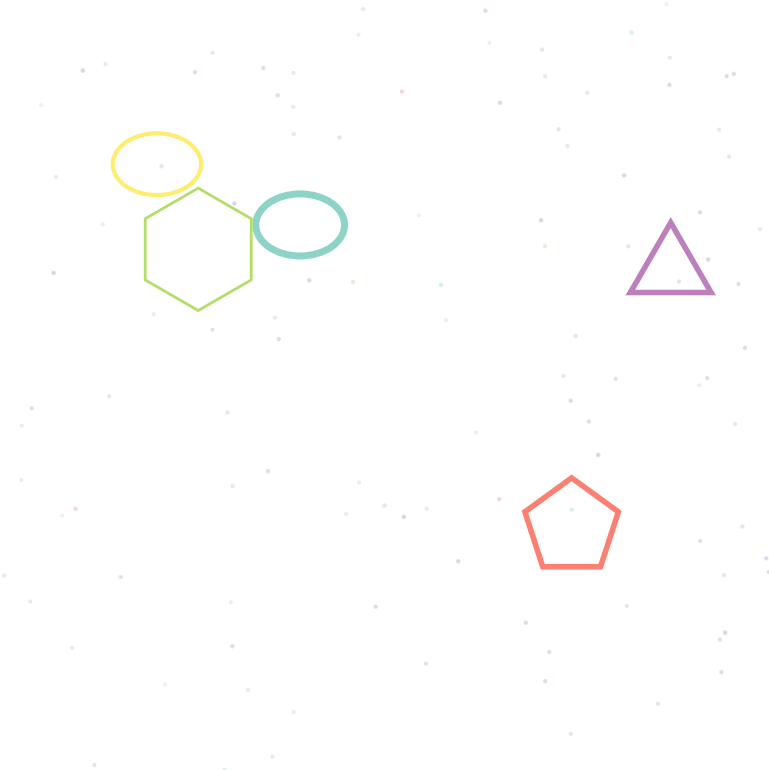[{"shape": "oval", "thickness": 2.5, "radius": 0.29, "center": [0.39, 0.708]}, {"shape": "pentagon", "thickness": 2, "radius": 0.32, "center": [0.742, 0.316]}, {"shape": "hexagon", "thickness": 1, "radius": 0.4, "center": [0.257, 0.676]}, {"shape": "triangle", "thickness": 2, "radius": 0.3, "center": [0.871, 0.65]}, {"shape": "oval", "thickness": 1.5, "radius": 0.29, "center": [0.204, 0.787]}]